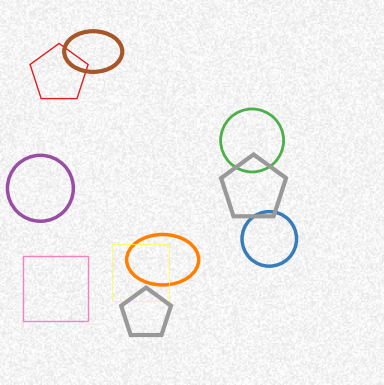[{"shape": "pentagon", "thickness": 1, "radius": 0.4, "center": [0.153, 0.808]}, {"shape": "circle", "thickness": 2.5, "radius": 0.35, "center": [0.699, 0.38]}, {"shape": "circle", "thickness": 2, "radius": 0.41, "center": [0.655, 0.635]}, {"shape": "circle", "thickness": 2.5, "radius": 0.43, "center": [0.105, 0.511]}, {"shape": "oval", "thickness": 2.5, "radius": 0.47, "center": [0.423, 0.325]}, {"shape": "square", "thickness": 0.5, "radius": 0.37, "center": [0.365, 0.292]}, {"shape": "oval", "thickness": 3, "radius": 0.38, "center": [0.242, 0.866]}, {"shape": "square", "thickness": 1, "radius": 0.42, "center": [0.145, 0.25]}, {"shape": "pentagon", "thickness": 3, "radius": 0.44, "center": [0.659, 0.51]}, {"shape": "pentagon", "thickness": 3, "radius": 0.34, "center": [0.379, 0.185]}]